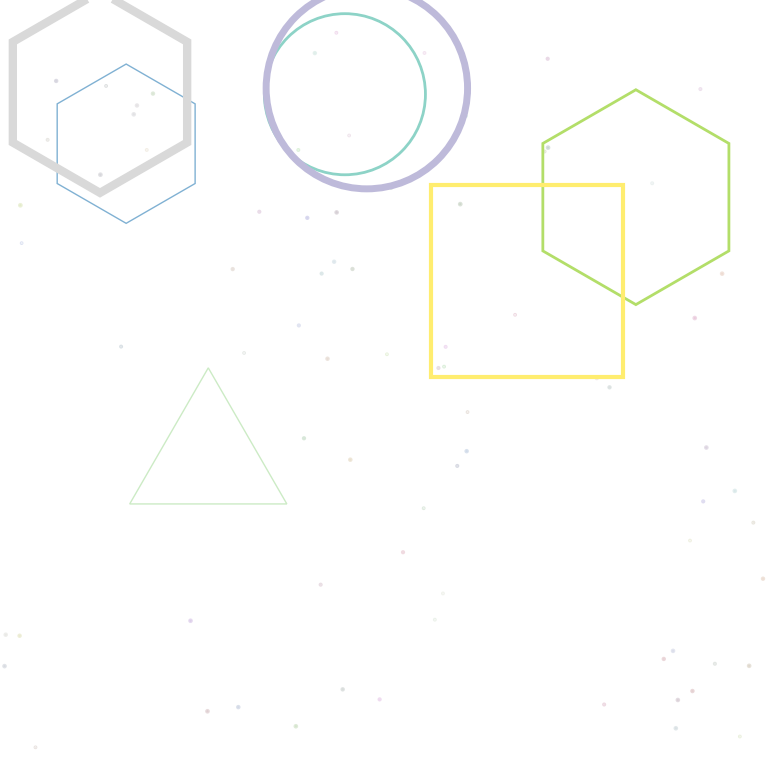[{"shape": "circle", "thickness": 1, "radius": 0.52, "center": [0.448, 0.878]}, {"shape": "circle", "thickness": 2.5, "radius": 0.65, "center": [0.476, 0.886]}, {"shape": "hexagon", "thickness": 0.5, "radius": 0.52, "center": [0.164, 0.813]}, {"shape": "hexagon", "thickness": 1, "radius": 0.7, "center": [0.826, 0.744]}, {"shape": "hexagon", "thickness": 3, "radius": 0.65, "center": [0.13, 0.88]}, {"shape": "triangle", "thickness": 0.5, "radius": 0.59, "center": [0.27, 0.404]}, {"shape": "square", "thickness": 1.5, "radius": 0.62, "center": [0.684, 0.635]}]